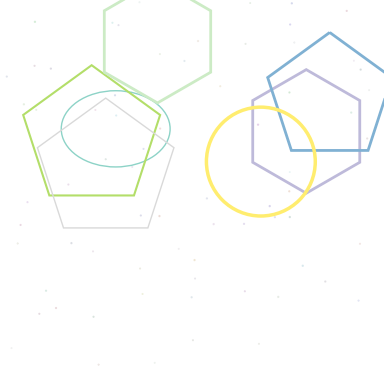[{"shape": "oval", "thickness": 1, "radius": 0.71, "center": [0.3, 0.665]}, {"shape": "hexagon", "thickness": 2, "radius": 0.8, "center": [0.795, 0.659]}, {"shape": "pentagon", "thickness": 2, "radius": 0.85, "center": [0.856, 0.746]}, {"shape": "pentagon", "thickness": 1.5, "radius": 0.93, "center": [0.238, 0.644]}, {"shape": "pentagon", "thickness": 1, "radius": 0.93, "center": [0.275, 0.559]}, {"shape": "hexagon", "thickness": 2, "radius": 0.8, "center": [0.409, 0.892]}, {"shape": "circle", "thickness": 2.5, "radius": 0.71, "center": [0.678, 0.58]}]